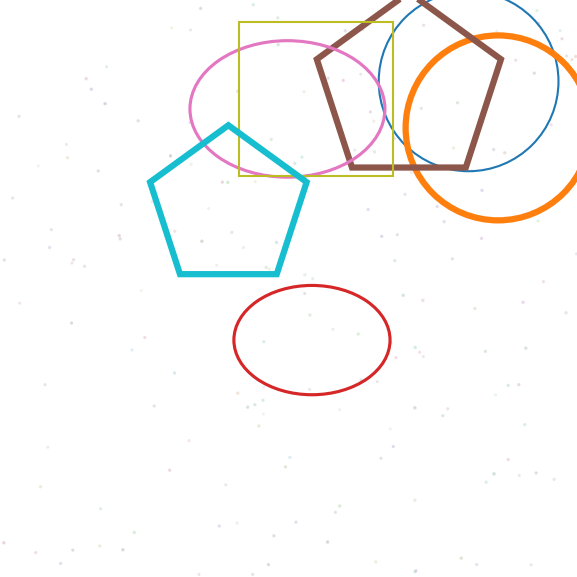[{"shape": "circle", "thickness": 1, "radius": 0.78, "center": [0.811, 0.858]}, {"shape": "circle", "thickness": 3, "radius": 0.8, "center": [0.863, 0.778]}, {"shape": "oval", "thickness": 1.5, "radius": 0.68, "center": [0.54, 0.41]}, {"shape": "pentagon", "thickness": 3, "radius": 0.84, "center": [0.708, 0.845]}, {"shape": "oval", "thickness": 1.5, "radius": 0.84, "center": [0.498, 0.811]}, {"shape": "square", "thickness": 1, "radius": 0.67, "center": [0.547, 0.828]}, {"shape": "pentagon", "thickness": 3, "radius": 0.71, "center": [0.395, 0.64]}]